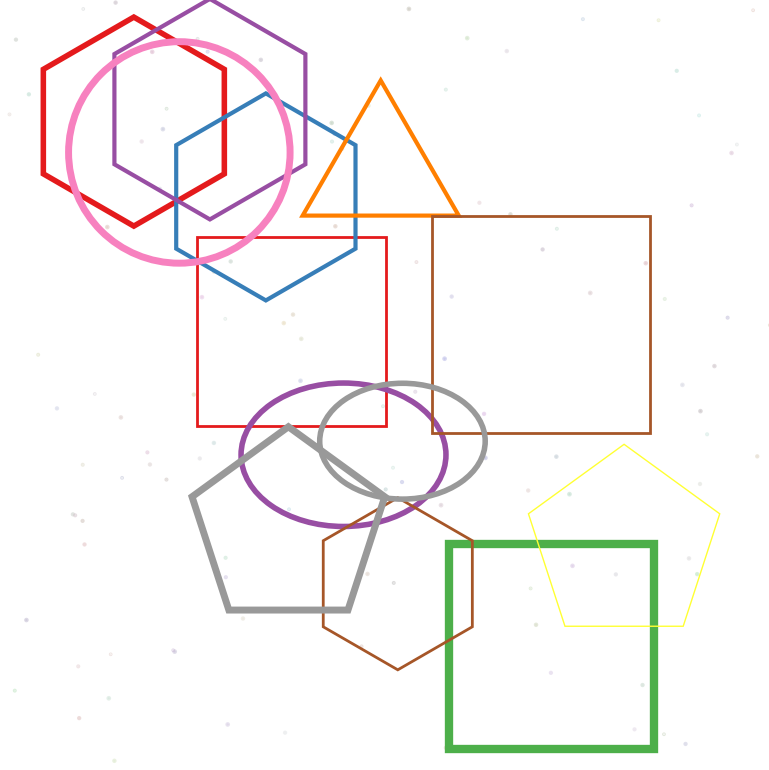[{"shape": "square", "thickness": 1, "radius": 0.61, "center": [0.378, 0.569]}, {"shape": "hexagon", "thickness": 2, "radius": 0.68, "center": [0.174, 0.842]}, {"shape": "hexagon", "thickness": 1.5, "radius": 0.67, "center": [0.345, 0.744]}, {"shape": "square", "thickness": 3, "radius": 0.67, "center": [0.717, 0.16]}, {"shape": "oval", "thickness": 2, "radius": 0.67, "center": [0.446, 0.409]}, {"shape": "hexagon", "thickness": 1.5, "radius": 0.72, "center": [0.273, 0.858]}, {"shape": "triangle", "thickness": 1.5, "radius": 0.59, "center": [0.494, 0.779]}, {"shape": "pentagon", "thickness": 0.5, "radius": 0.65, "center": [0.811, 0.292]}, {"shape": "square", "thickness": 1, "radius": 0.71, "center": [0.702, 0.578]}, {"shape": "hexagon", "thickness": 1, "radius": 0.56, "center": [0.517, 0.242]}, {"shape": "circle", "thickness": 2.5, "radius": 0.72, "center": [0.233, 0.802]}, {"shape": "pentagon", "thickness": 2.5, "radius": 0.66, "center": [0.375, 0.314]}, {"shape": "oval", "thickness": 2, "radius": 0.54, "center": [0.523, 0.427]}]